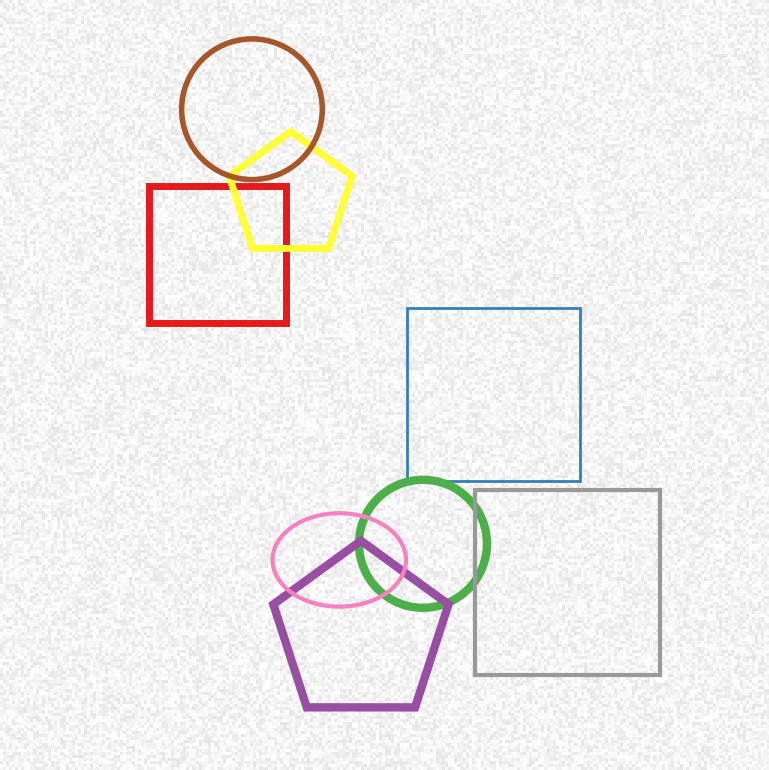[{"shape": "square", "thickness": 2.5, "radius": 0.44, "center": [0.282, 0.67]}, {"shape": "square", "thickness": 1, "radius": 0.56, "center": [0.641, 0.487]}, {"shape": "circle", "thickness": 3, "radius": 0.42, "center": [0.549, 0.294]}, {"shape": "pentagon", "thickness": 3, "radius": 0.6, "center": [0.469, 0.178]}, {"shape": "pentagon", "thickness": 2.5, "radius": 0.42, "center": [0.377, 0.745]}, {"shape": "circle", "thickness": 2, "radius": 0.46, "center": [0.327, 0.858]}, {"shape": "oval", "thickness": 1.5, "radius": 0.43, "center": [0.441, 0.273]}, {"shape": "square", "thickness": 1.5, "radius": 0.6, "center": [0.737, 0.243]}]